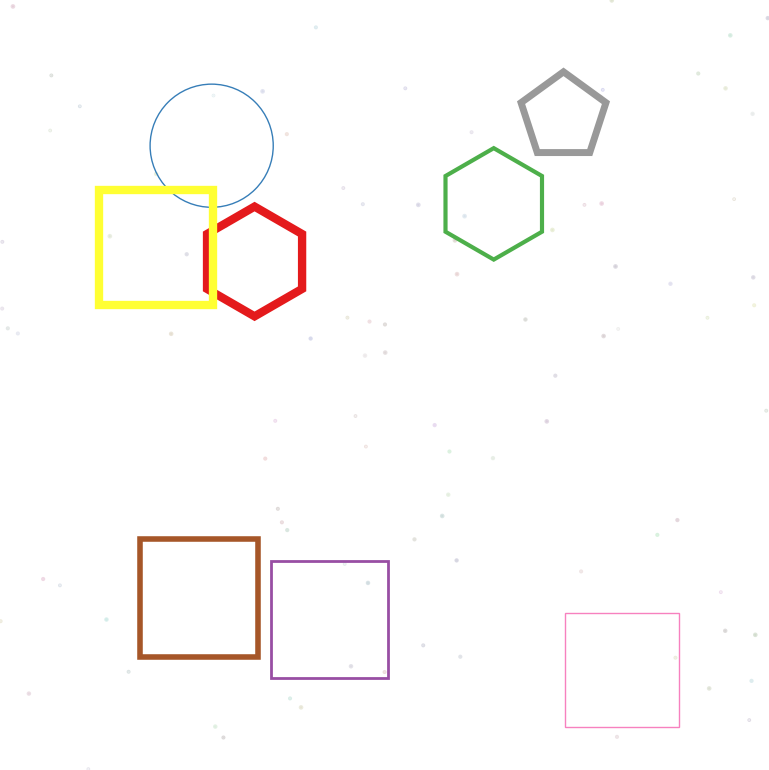[{"shape": "hexagon", "thickness": 3, "radius": 0.36, "center": [0.331, 0.66]}, {"shape": "circle", "thickness": 0.5, "radius": 0.4, "center": [0.275, 0.811]}, {"shape": "hexagon", "thickness": 1.5, "radius": 0.36, "center": [0.641, 0.735]}, {"shape": "square", "thickness": 1, "radius": 0.38, "center": [0.428, 0.195]}, {"shape": "square", "thickness": 3, "radius": 0.37, "center": [0.203, 0.678]}, {"shape": "square", "thickness": 2, "radius": 0.38, "center": [0.259, 0.224]}, {"shape": "square", "thickness": 0.5, "radius": 0.37, "center": [0.808, 0.129]}, {"shape": "pentagon", "thickness": 2.5, "radius": 0.29, "center": [0.732, 0.849]}]